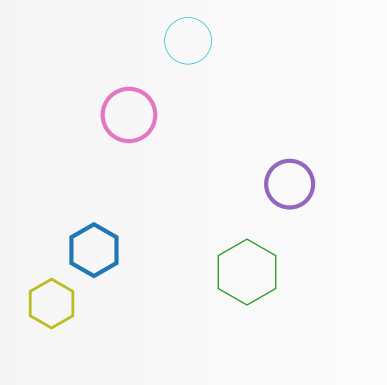[{"shape": "hexagon", "thickness": 3, "radius": 0.34, "center": [0.242, 0.35]}, {"shape": "hexagon", "thickness": 1, "radius": 0.43, "center": [0.637, 0.293]}, {"shape": "circle", "thickness": 3, "radius": 0.3, "center": [0.747, 0.522]}, {"shape": "circle", "thickness": 3, "radius": 0.34, "center": [0.333, 0.701]}, {"shape": "hexagon", "thickness": 2, "radius": 0.32, "center": [0.133, 0.211]}, {"shape": "circle", "thickness": 0.5, "radius": 0.3, "center": [0.485, 0.894]}]